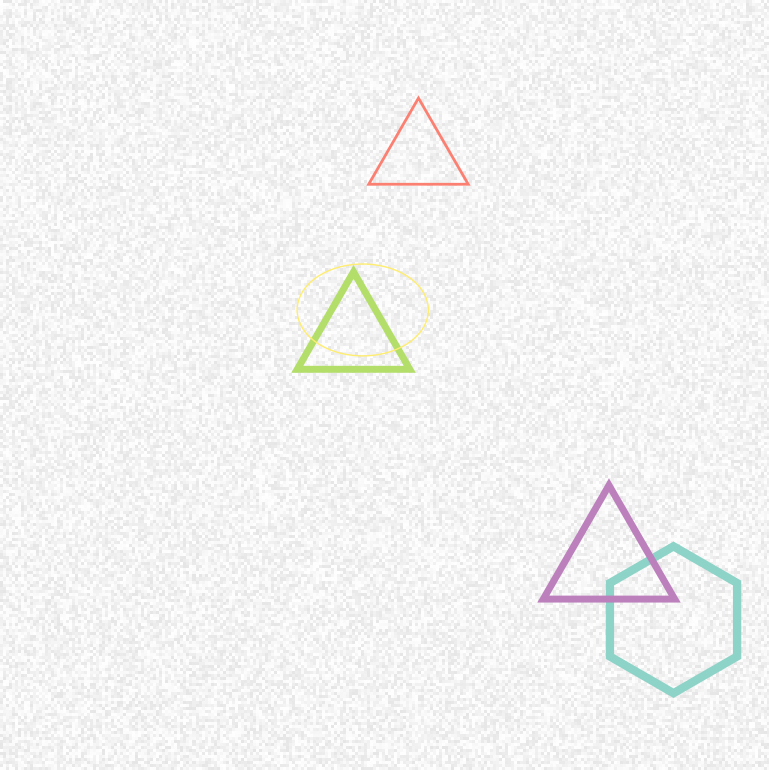[{"shape": "hexagon", "thickness": 3, "radius": 0.48, "center": [0.875, 0.195]}, {"shape": "triangle", "thickness": 1, "radius": 0.37, "center": [0.543, 0.798]}, {"shape": "triangle", "thickness": 2.5, "radius": 0.42, "center": [0.459, 0.563]}, {"shape": "triangle", "thickness": 2.5, "radius": 0.49, "center": [0.791, 0.271]}, {"shape": "oval", "thickness": 0.5, "radius": 0.43, "center": [0.471, 0.597]}]